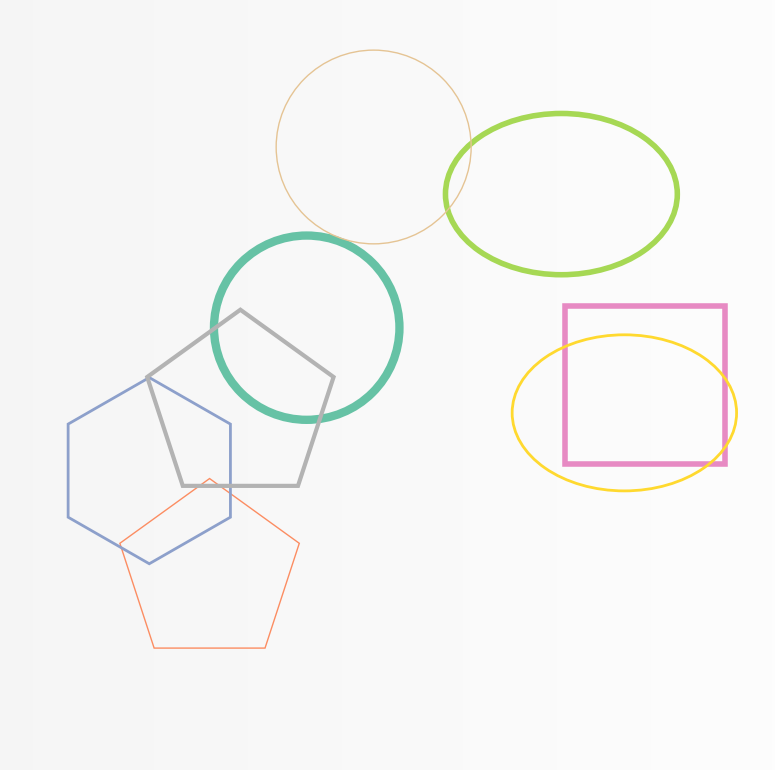[{"shape": "circle", "thickness": 3, "radius": 0.6, "center": [0.396, 0.574]}, {"shape": "pentagon", "thickness": 0.5, "radius": 0.61, "center": [0.27, 0.257]}, {"shape": "hexagon", "thickness": 1, "radius": 0.6, "center": [0.193, 0.389]}, {"shape": "square", "thickness": 2, "radius": 0.51, "center": [0.832, 0.5]}, {"shape": "oval", "thickness": 2, "radius": 0.75, "center": [0.724, 0.748]}, {"shape": "oval", "thickness": 1, "radius": 0.72, "center": [0.806, 0.464]}, {"shape": "circle", "thickness": 0.5, "radius": 0.63, "center": [0.482, 0.809]}, {"shape": "pentagon", "thickness": 1.5, "radius": 0.63, "center": [0.31, 0.471]}]